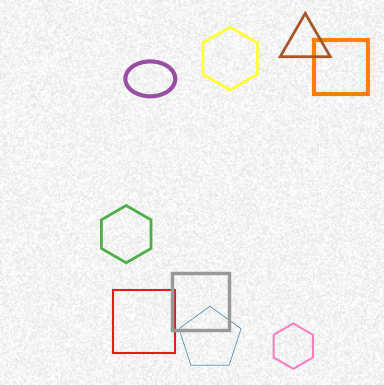[{"shape": "square", "thickness": 1.5, "radius": 0.41, "center": [0.374, 0.164]}, {"shape": "pentagon", "thickness": 0.5, "radius": 0.42, "center": [0.545, 0.12]}, {"shape": "hexagon", "thickness": 2, "radius": 0.37, "center": [0.328, 0.392]}, {"shape": "oval", "thickness": 3, "radius": 0.32, "center": [0.39, 0.795]}, {"shape": "square", "thickness": 3, "radius": 0.35, "center": [0.885, 0.826]}, {"shape": "hexagon", "thickness": 2, "radius": 0.41, "center": [0.598, 0.848]}, {"shape": "triangle", "thickness": 2, "radius": 0.38, "center": [0.793, 0.89]}, {"shape": "hexagon", "thickness": 1.5, "radius": 0.29, "center": [0.762, 0.101]}, {"shape": "square", "thickness": 2.5, "radius": 0.37, "center": [0.521, 0.216]}]